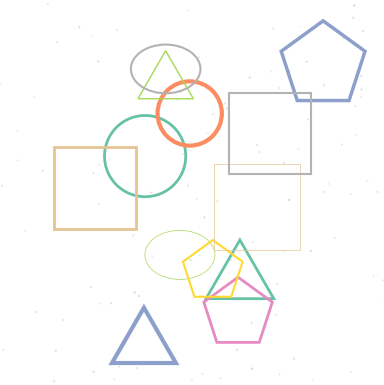[{"shape": "triangle", "thickness": 2, "radius": 0.51, "center": [0.623, 0.275]}, {"shape": "circle", "thickness": 2, "radius": 0.53, "center": [0.377, 0.595]}, {"shape": "circle", "thickness": 3, "radius": 0.42, "center": [0.493, 0.705]}, {"shape": "triangle", "thickness": 3, "radius": 0.48, "center": [0.374, 0.105]}, {"shape": "pentagon", "thickness": 2.5, "radius": 0.57, "center": [0.839, 0.831]}, {"shape": "pentagon", "thickness": 2, "radius": 0.47, "center": [0.618, 0.186]}, {"shape": "triangle", "thickness": 1, "radius": 0.42, "center": [0.43, 0.785]}, {"shape": "oval", "thickness": 0.5, "radius": 0.45, "center": [0.467, 0.338]}, {"shape": "pentagon", "thickness": 1.5, "radius": 0.41, "center": [0.553, 0.295]}, {"shape": "square", "thickness": 2, "radius": 0.53, "center": [0.247, 0.513]}, {"shape": "square", "thickness": 0.5, "radius": 0.56, "center": [0.667, 0.463]}, {"shape": "oval", "thickness": 1.5, "radius": 0.45, "center": [0.43, 0.821]}, {"shape": "square", "thickness": 1.5, "radius": 0.53, "center": [0.701, 0.653]}]